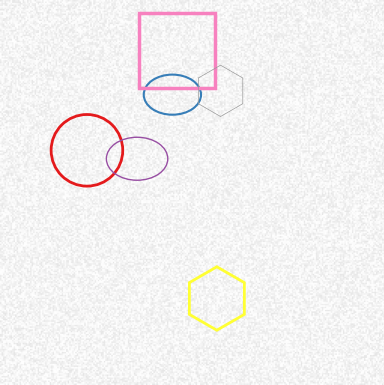[{"shape": "circle", "thickness": 2, "radius": 0.47, "center": [0.226, 0.61]}, {"shape": "oval", "thickness": 1.5, "radius": 0.37, "center": [0.448, 0.754]}, {"shape": "oval", "thickness": 1, "radius": 0.4, "center": [0.356, 0.588]}, {"shape": "hexagon", "thickness": 2, "radius": 0.41, "center": [0.563, 0.225]}, {"shape": "square", "thickness": 2.5, "radius": 0.49, "center": [0.46, 0.869]}, {"shape": "hexagon", "thickness": 0.5, "radius": 0.33, "center": [0.573, 0.764]}]